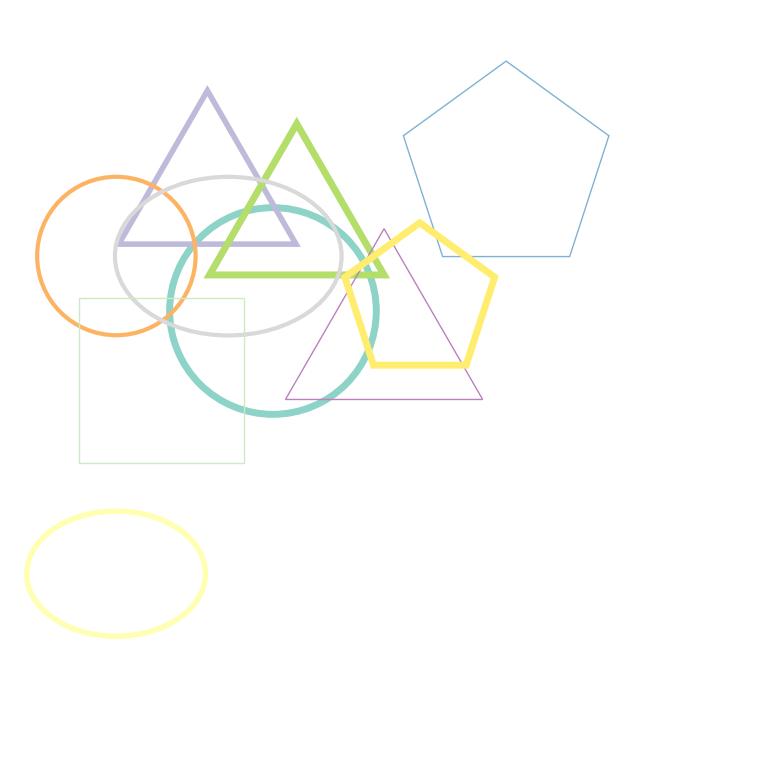[{"shape": "circle", "thickness": 2.5, "radius": 0.67, "center": [0.354, 0.596]}, {"shape": "oval", "thickness": 2, "radius": 0.58, "center": [0.151, 0.255]}, {"shape": "triangle", "thickness": 2, "radius": 0.66, "center": [0.269, 0.749]}, {"shape": "pentagon", "thickness": 0.5, "radius": 0.7, "center": [0.657, 0.78]}, {"shape": "circle", "thickness": 1.5, "radius": 0.51, "center": [0.151, 0.668]}, {"shape": "triangle", "thickness": 2.5, "radius": 0.65, "center": [0.385, 0.708]}, {"shape": "oval", "thickness": 1.5, "radius": 0.74, "center": [0.296, 0.667]}, {"shape": "triangle", "thickness": 0.5, "radius": 0.74, "center": [0.499, 0.555]}, {"shape": "square", "thickness": 0.5, "radius": 0.53, "center": [0.21, 0.506]}, {"shape": "pentagon", "thickness": 2.5, "radius": 0.51, "center": [0.545, 0.608]}]